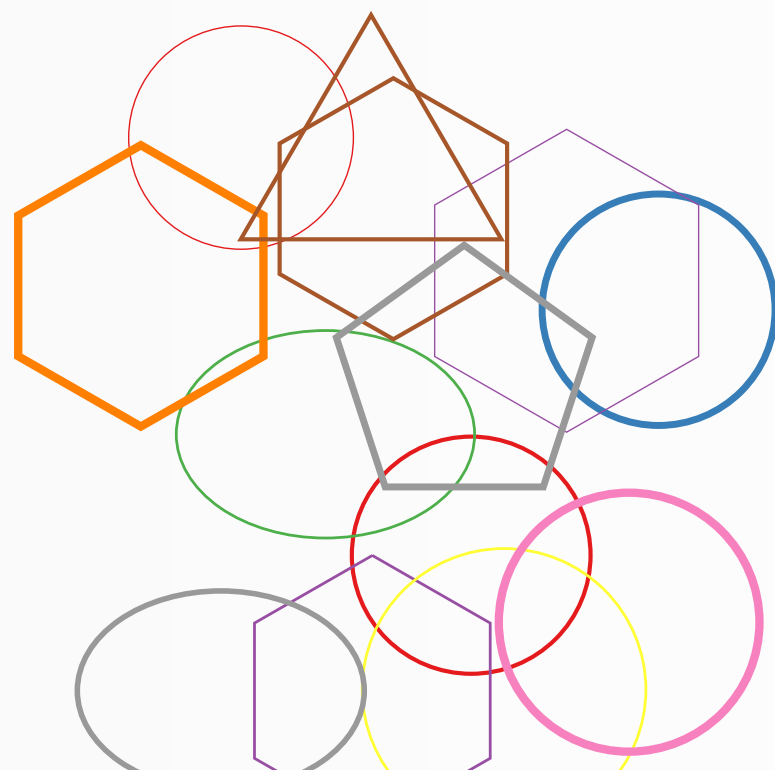[{"shape": "circle", "thickness": 0.5, "radius": 0.72, "center": [0.311, 0.821]}, {"shape": "circle", "thickness": 1.5, "radius": 0.77, "center": [0.608, 0.279]}, {"shape": "circle", "thickness": 2.5, "radius": 0.75, "center": [0.85, 0.598]}, {"shape": "oval", "thickness": 1, "radius": 0.96, "center": [0.42, 0.436]}, {"shape": "hexagon", "thickness": 0.5, "radius": 0.98, "center": [0.731, 0.635]}, {"shape": "hexagon", "thickness": 1, "radius": 0.88, "center": [0.48, 0.103]}, {"shape": "hexagon", "thickness": 3, "radius": 0.91, "center": [0.182, 0.629]}, {"shape": "circle", "thickness": 1, "radius": 0.92, "center": [0.65, 0.105]}, {"shape": "triangle", "thickness": 1.5, "radius": 0.97, "center": [0.479, 0.786]}, {"shape": "hexagon", "thickness": 1.5, "radius": 0.85, "center": [0.508, 0.729]}, {"shape": "circle", "thickness": 3, "radius": 0.84, "center": [0.812, 0.192]}, {"shape": "oval", "thickness": 2, "radius": 0.93, "center": [0.285, 0.103]}, {"shape": "pentagon", "thickness": 2.5, "radius": 0.87, "center": [0.599, 0.508]}]